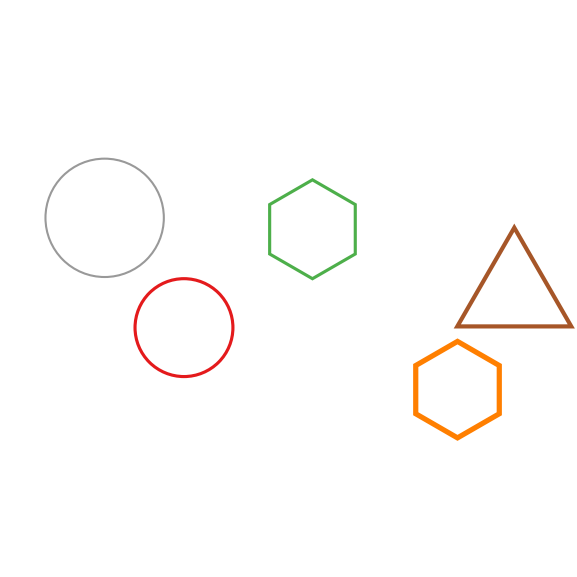[{"shape": "circle", "thickness": 1.5, "radius": 0.42, "center": [0.319, 0.432]}, {"shape": "hexagon", "thickness": 1.5, "radius": 0.43, "center": [0.541, 0.602]}, {"shape": "hexagon", "thickness": 2.5, "radius": 0.42, "center": [0.792, 0.324]}, {"shape": "triangle", "thickness": 2, "radius": 0.57, "center": [0.891, 0.491]}, {"shape": "circle", "thickness": 1, "radius": 0.51, "center": [0.181, 0.622]}]